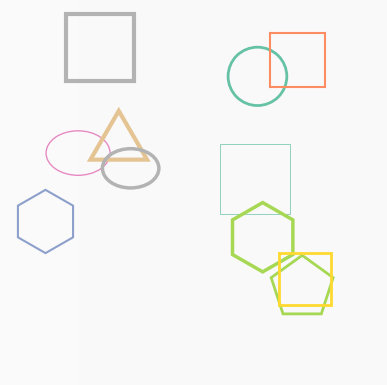[{"shape": "square", "thickness": 0.5, "radius": 0.46, "center": [0.658, 0.536]}, {"shape": "circle", "thickness": 2, "radius": 0.38, "center": [0.664, 0.802]}, {"shape": "square", "thickness": 1.5, "radius": 0.35, "center": [0.768, 0.844]}, {"shape": "hexagon", "thickness": 1.5, "radius": 0.41, "center": [0.117, 0.425]}, {"shape": "oval", "thickness": 1, "radius": 0.41, "center": [0.201, 0.602]}, {"shape": "pentagon", "thickness": 2, "radius": 0.42, "center": [0.78, 0.253]}, {"shape": "hexagon", "thickness": 2.5, "radius": 0.45, "center": [0.678, 0.384]}, {"shape": "square", "thickness": 2, "radius": 0.34, "center": [0.787, 0.275]}, {"shape": "triangle", "thickness": 3, "radius": 0.42, "center": [0.307, 0.628]}, {"shape": "square", "thickness": 3, "radius": 0.44, "center": [0.258, 0.876]}, {"shape": "oval", "thickness": 2.5, "radius": 0.36, "center": [0.337, 0.563]}]